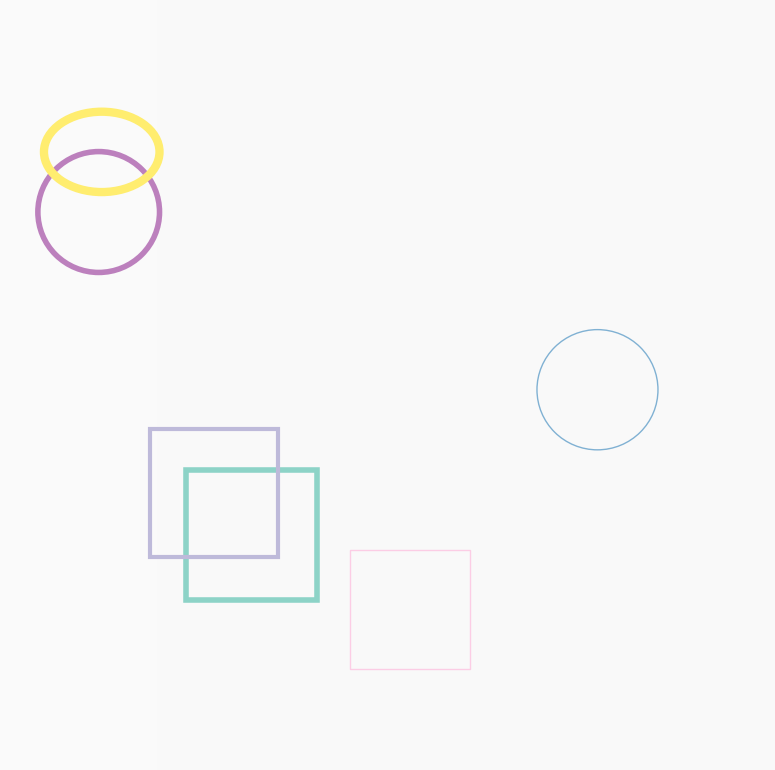[{"shape": "square", "thickness": 2, "radius": 0.42, "center": [0.324, 0.305]}, {"shape": "square", "thickness": 1.5, "radius": 0.42, "center": [0.276, 0.359]}, {"shape": "circle", "thickness": 0.5, "radius": 0.39, "center": [0.771, 0.494]}, {"shape": "square", "thickness": 0.5, "radius": 0.39, "center": [0.529, 0.208]}, {"shape": "circle", "thickness": 2, "radius": 0.39, "center": [0.127, 0.725]}, {"shape": "oval", "thickness": 3, "radius": 0.37, "center": [0.131, 0.803]}]